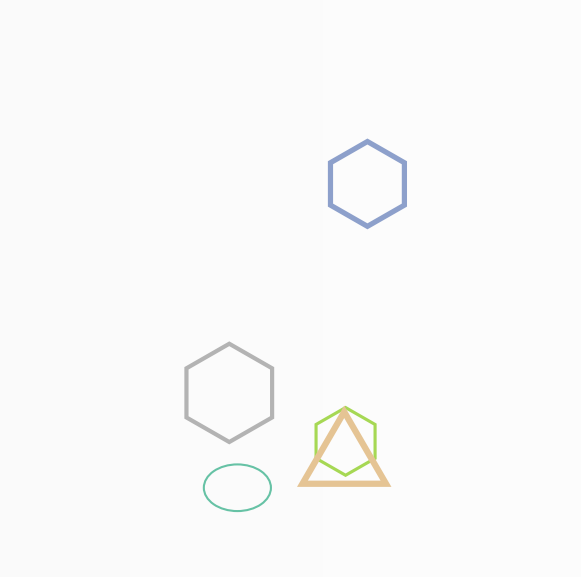[{"shape": "oval", "thickness": 1, "radius": 0.29, "center": [0.408, 0.155]}, {"shape": "hexagon", "thickness": 2.5, "radius": 0.37, "center": [0.632, 0.681]}, {"shape": "hexagon", "thickness": 1.5, "radius": 0.29, "center": [0.595, 0.235]}, {"shape": "triangle", "thickness": 3, "radius": 0.42, "center": [0.592, 0.203]}, {"shape": "hexagon", "thickness": 2, "radius": 0.43, "center": [0.394, 0.319]}]